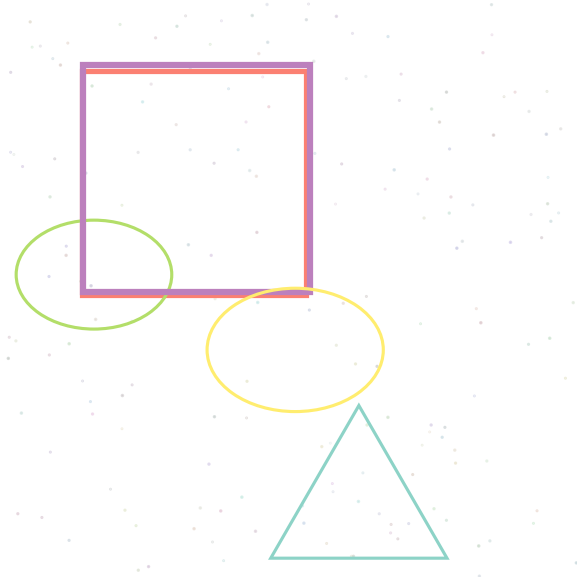[{"shape": "triangle", "thickness": 1.5, "radius": 0.88, "center": [0.621, 0.121]}, {"shape": "square", "thickness": 2.5, "radius": 0.97, "center": [0.336, 0.682]}, {"shape": "oval", "thickness": 1.5, "radius": 0.67, "center": [0.163, 0.524]}, {"shape": "square", "thickness": 3, "radius": 0.98, "center": [0.34, 0.69]}, {"shape": "oval", "thickness": 1.5, "radius": 0.76, "center": [0.511, 0.393]}]